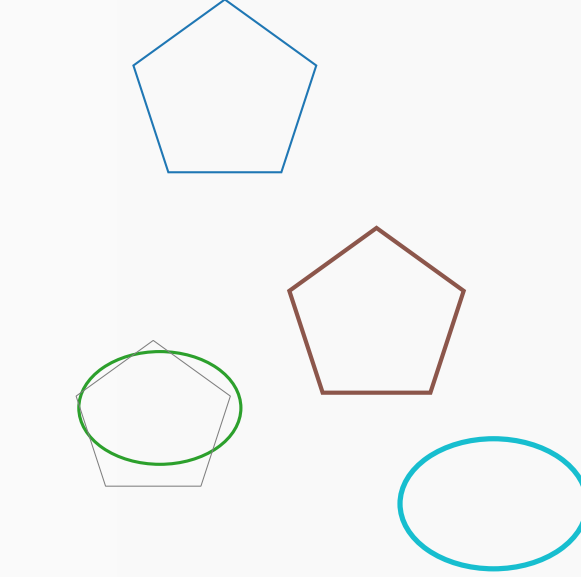[{"shape": "pentagon", "thickness": 1, "radius": 0.83, "center": [0.387, 0.835]}, {"shape": "oval", "thickness": 1.5, "radius": 0.7, "center": [0.275, 0.293]}, {"shape": "pentagon", "thickness": 2, "radius": 0.79, "center": [0.648, 0.447]}, {"shape": "pentagon", "thickness": 0.5, "radius": 0.7, "center": [0.264, 0.27]}, {"shape": "oval", "thickness": 2.5, "radius": 0.8, "center": [0.849, 0.127]}]